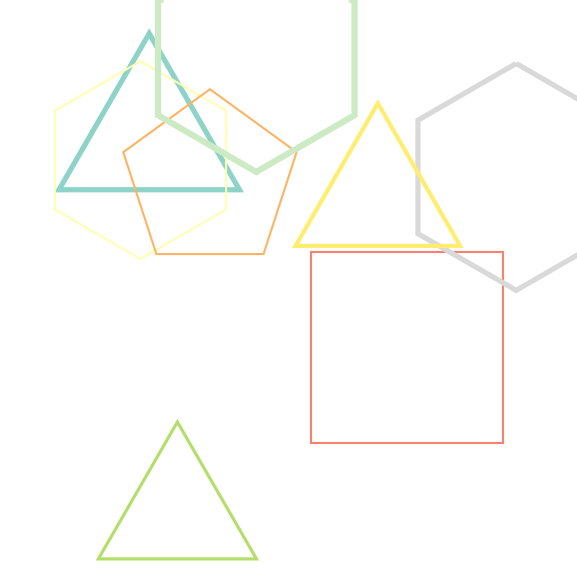[{"shape": "triangle", "thickness": 2.5, "radius": 0.9, "center": [0.258, 0.761]}, {"shape": "hexagon", "thickness": 1, "radius": 0.86, "center": [0.243, 0.722]}, {"shape": "square", "thickness": 1, "radius": 0.83, "center": [0.705, 0.398]}, {"shape": "pentagon", "thickness": 1, "radius": 0.79, "center": [0.364, 0.687]}, {"shape": "triangle", "thickness": 1.5, "radius": 0.79, "center": [0.307, 0.11]}, {"shape": "hexagon", "thickness": 2.5, "radius": 0.98, "center": [0.894, 0.693]}, {"shape": "hexagon", "thickness": 3, "radius": 0.98, "center": [0.444, 0.898]}, {"shape": "triangle", "thickness": 2, "radius": 0.82, "center": [0.654, 0.656]}]